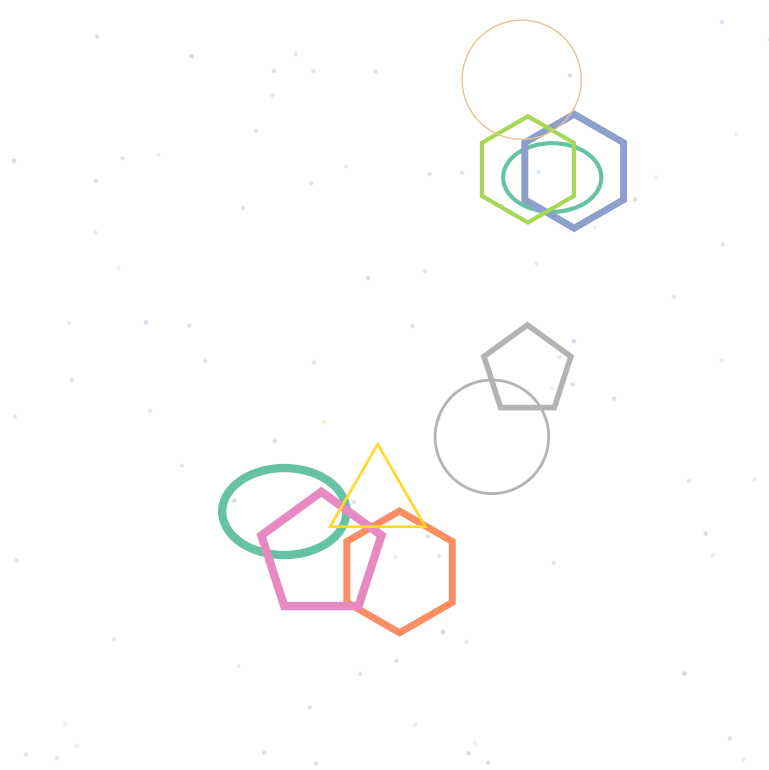[{"shape": "oval", "thickness": 1.5, "radius": 0.32, "center": [0.717, 0.769]}, {"shape": "oval", "thickness": 3, "radius": 0.4, "center": [0.369, 0.336]}, {"shape": "hexagon", "thickness": 2.5, "radius": 0.4, "center": [0.519, 0.257]}, {"shape": "hexagon", "thickness": 2.5, "radius": 0.37, "center": [0.746, 0.778]}, {"shape": "pentagon", "thickness": 3, "radius": 0.41, "center": [0.417, 0.279]}, {"shape": "hexagon", "thickness": 1.5, "radius": 0.34, "center": [0.686, 0.78]}, {"shape": "triangle", "thickness": 1, "radius": 0.36, "center": [0.491, 0.352]}, {"shape": "circle", "thickness": 0.5, "radius": 0.39, "center": [0.678, 0.896]}, {"shape": "circle", "thickness": 1, "radius": 0.37, "center": [0.639, 0.433]}, {"shape": "pentagon", "thickness": 2, "radius": 0.3, "center": [0.685, 0.519]}]